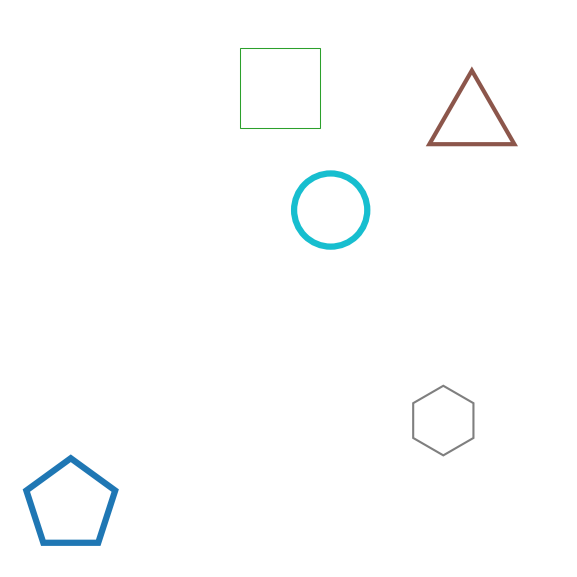[{"shape": "pentagon", "thickness": 3, "radius": 0.4, "center": [0.123, 0.125]}, {"shape": "square", "thickness": 0.5, "radius": 0.35, "center": [0.485, 0.847]}, {"shape": "triangle", "thickness": 2, "radius": 0.43, "center": [0.817, 0.792]}, {"shape": "hexagon", "thickness": 1, "radius": 0.3, "center": [0.768, 0.271]}, {"shape": "circle", "thickness": 3, "radius": 0.32, "center": [0.573, 0.635]}]